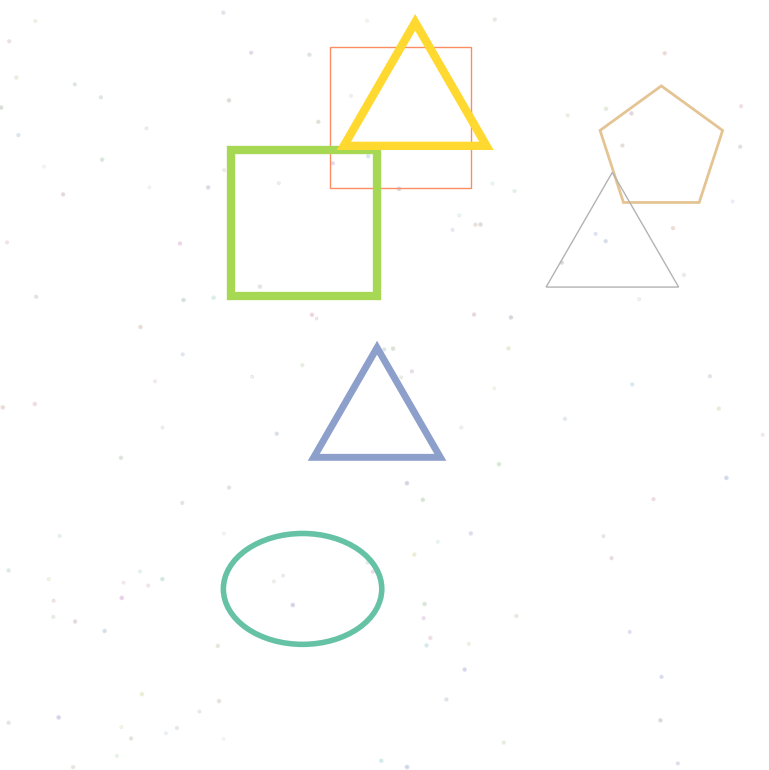[{"shape": "oval", "thickness": 2, "radius": 0.51, "center": [0.393, 0.235]}, {"shape": "square", "thickness": 0.5, "radius": 0.46, "center": [0.52, 0.847]}, {"shape": "triangle", "thickness": 2.5, "radius": 0.47, "center": [0.49, 0.454]}, {"shape": "square", "thickness": 3, "radius": 0.47, "center": [0.395, 0.711]}, {"shape": "triangle", "thickness": 3, "radius": 0.53, "center": [0.539, 0.864]}, {"shape": "pentagon", "thickness": 1, "radius": 0.42, "center": [0.859, 0.805]}, {"shape": "triangle", "thickness": 0.5, "radius": 0.5, "center": [0.795, 0.677]}]